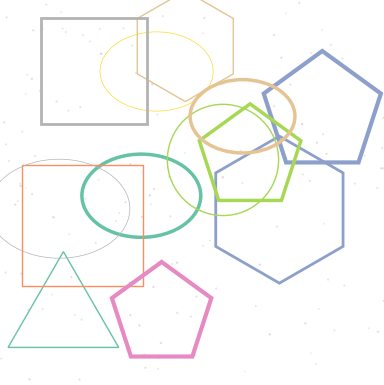[{"shape": "triangle", "thickness": 1, "radius": 0.83, "center": [0.165, 0.181]}, {"shape": "oval", "thickness": 2.5, "radius": 0.77, "center": [0.367, 0.492]}, {"shape": "square", "thickness": 1, "radius": 0.79, "center": [0.215, 0.415]}, {"shape": "hexagon", "thickness": 2, "radius": 0.95, "center": [0.726, 0.455]}, {"shape": "pentagon", "thickness": 3, "radius": 0.8, "center": [0.837, 0.708]}, {"shape": "pentagon", "thickness": 3, "radius": 0.68, "center": [0.42, 0.184]}, {"shape": "circle", "thickness": 1, "radius": 0.72, "center": [0.579, 0.585]}, {"shape": "pentagon", "thickness": 2.5, "radius": 0.69, "center": [0.65, 0.592]}, {"shape": "oval", "thickness": 0.5, "radius": 0.73, "center": [0.407, 0.814]}, {"shape": "hexagon", "thickness": 1, "radius": 0.72, "center": [0.481, 0.88]}, {"shape": "oval", "thickness": 2.5, "radius": 0.68, "center": [0.63, 0.698]}, {"shape": "square", "thickness": 2, "radius": 0.69, "center": [0.244, 0.816]}, {"shape": "oval", "thickness": 0.5, "radius": 0.92, "center": [0.154, 0.458]}]